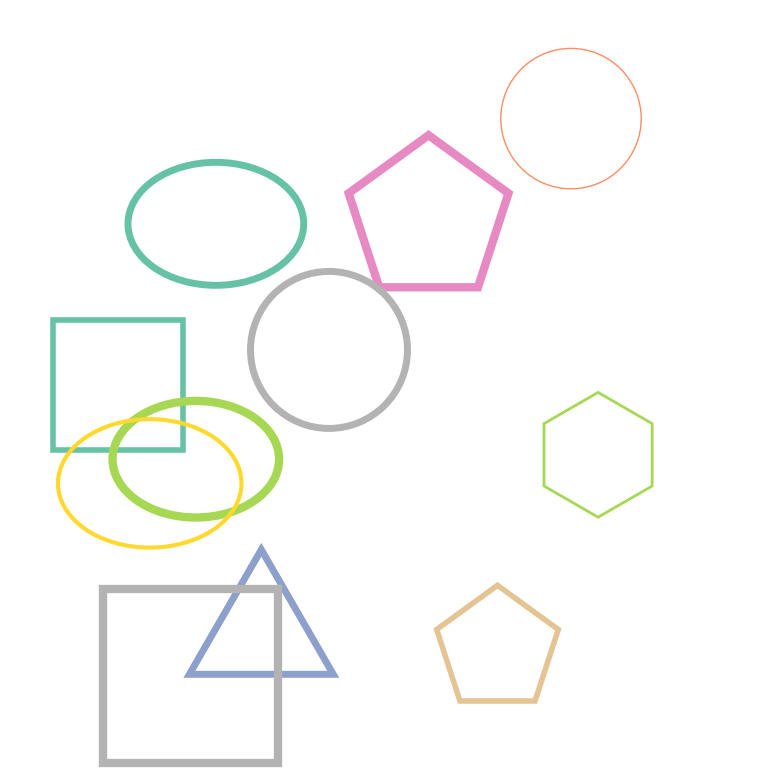[{"shape": "oval", "thickness": 2.5, "radius": 0.57, "center": [0.28, 0.709]}, {"shape": "square", "thickness": 2, "radius": 0.42, "center": [0.153, 0.5]}, {"shape": "circle", "thickness": 0.5, "radius": 0.46, "center": [0.742, 0.846]}, {"shape": "triangle", "thickness": 2.5, "radius": 0.54, "center": [0.339, 0.178]}, {"shape": "pentagon", "thickness": 3, "radius": 0.55, "center": [0.557, 0.715]}, {"shape": "hexagon", "thickness": 1, "radius": 0.41, "center": [0.777, 0.409]}, {"shape": "oval", "thickness": 3, "radius": 0.54, "center": [0.254, 0.404]}, {"shape": "oval", "thickness": 1.5, "radius": 0.6, "center": [0.194, 0.372]}, {"shape": "pentagon", "thickness": 2, "radius": 0.42, "center": [0.646, 0.157]}, {"shape": "square", "thickness": 3, "radius": 0.57, "center": [0.247, 0.122]}, {"shape": "circle", "thickness": 2.5, "radius": 0.51, "center": [0.427, 0.546]}]